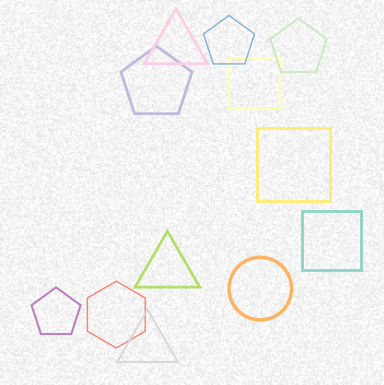[{"shape": "square", "thickness": 2, "radius": 0.38, "center": [0.861, 0.376]}, {"shape": "square", "thickness": 1.5, "radius": 0.33, "center": [0.661, 0.783]}, {"shape": "pentagon", "thickness": 2, "radius": 0.49, "center": [0.406, 0.783]}, {"shape": "hexagon", "thickness": 1, "radius": 0.43, "center": [0.302, 0.183]}, {"shape": "pentagon", "thickness": 1, "radius": 0.35, "center": [0.595, 0.89]}, {"shape": "circle", "thickness": 2.5, "radius": 0.41, "center": [0.676, 0.25]}, {"shape": "triangle", "thickness": 2, "radius": 0.48, "center": [0.435, 0.303]}, {"shape": "triangle", "thickness": 2, "radius": 0.48, "center": [0.457, 0.882]}, {"shape": "triangle", "thickness": 1.5, "radius": 0.45, "center": [0.383, 0.105]}, {"shape": "pentagon", "thickness": 1.5, "radius": 0.34, "center": [0.146, 0.187]}, {"shape": "pentagon", "thickness": 1.5, "radius": 0.39, "center": [0.775, 0.875]}, {"shape": "square", "thickness": 2, "radius": 0.47, "center": [0.763, 0.573]}]